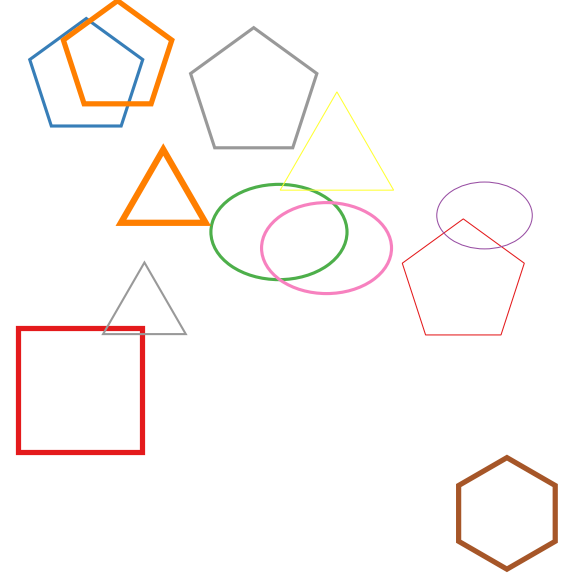[{"shape": "pentagon", "thickness": 0.5, "radius": 0.56, "center": [0.802, 0.509]}, {"shape": "square", "thickness": 2.5, "radius": 0.54, "center": [0.138, 0.324]}, {"shape": "pentagon", "thickness": 1.5, "radius": 0.51, "center": [0.149, 0.864]}, {"shape": "oval", "thickness": 1.5, "radius": 0.59, "center": [0.483, 0.597]}, {"shape": "oval", "thickness": 0.5, "radius": 0.41, "center": [0.839, 0.626]}, {"shape": "triangle", "thickness": 3, "radius": 0.42, "center": [0.283, 0.656]}, {"shape": "pentagon", "thickness": 2.5, "radius": 0.49, "center": [0.204, 0.899]}, {"shape": "triangle", "thickness": 0.5, "radius": 0.57, "center": [0.583, 0.727]}, {"shape": "hexagon", "thickness": 2.5, "radius": 0.48, "center": [0.878, 0.11]}, {"shape": "oval", "thickness": 1.5, "radius": 0.56, "center": [0.565, 0.57]}, {"shape": "triangle", "thickness": 1, "radius": 0.41, "center": [0.25, 0.462]}, {"shape": "pentagon", "thickness": 1.5, "radius": 0.57, "center": [0.439, 0.836]}]